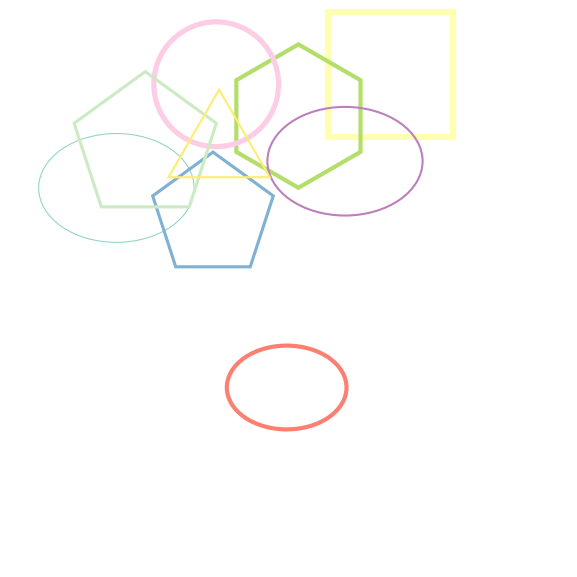[{"shape": "oval", "thickness": 0.5, "radius": 0.67, "center": [0.202, 0.674]}, {"shape": "square", "thickness": 3, "radius": 0.54, "center": [0.676, 0.87]}, {"shape": "oval", "thickness": 2, "radius": 0.52, "center": [0.496, 0.328]}, {"shape": "pentagon", "thickness": 1.5, "radius": 0.55, "center": [0.369, 0.626]}, {"shape": "hexagon", "thickness": 2, "radius": 0.62, "center": [0.517, 0.798]}, {"shape": "circle", "thickness": 2.5, "radius": 0.54, "center": [0.374, 0.853]}, {"shape": "oval", "thickness": 1, "radius": 0.67, "center": [0.597, 0.72]}, {"shape": "pentagon", "thickness": 1.5, "radius": 0.65, "center": [0.251, 0.746]}, {"shape": "triangle", "thickness": 1, "radius": 0.51, "center": [0.379, 0.743]}]